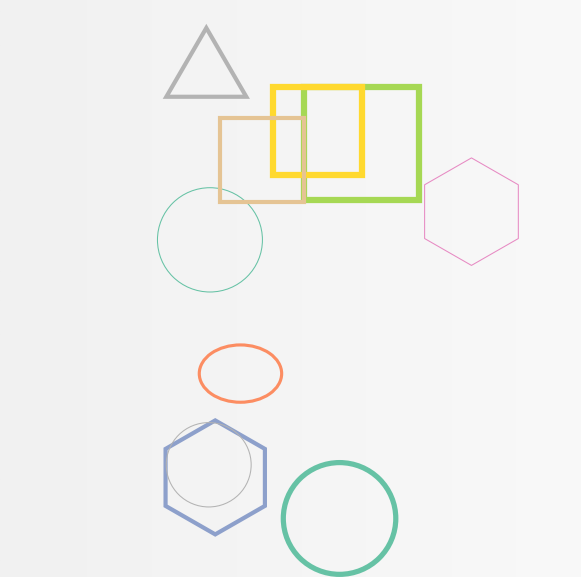[{"shape": "circle", "thickness": 2.5, "radius": 0.48, "center": [0.584, 0.101]}, {"shape": "circle", "thickness": 0.5, "radius": 0.45, "center": [0.361, 0.584]}, {"shape": "oval", "thickness": 1.5, "radius": 0.35, "center": [0.414, 0.352]}, {"shape": "hexagon", "thickness": 2, "radius": 0.49, "center": [0.37, 0.172]}, {"shape": "hexagon", "thickness": 0.5, "radius": 0.47, "center": [0.811, 0.633]}, {"shape": "square", "thickness": 3, "radius": 0.49, "center": [0.622, 0.751]}, {"shape": "square", "thickness": 3, "radius": 0.38, "center": [0.547, 0.773]}, {"shape": "square", "thickness": 2, "radius": 0.36, "center": [0.451, 0.722]}, {"shape": "triangle", "thickness": 2, "radius": 0.4, "center": [0.355, 0.871]}, {"shape": "circle", "thickness": 0.5, "radius": 0.37, "center": [0.359, 0.194]}]